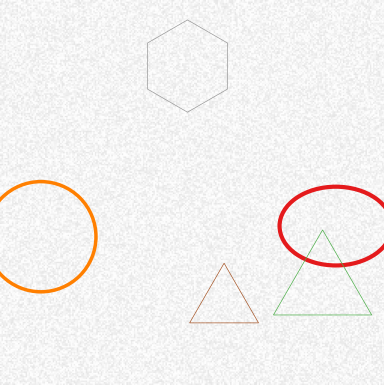[{"shape": "oval", "thickness": 3, "radius": 0.73, "center": [0.872, 0.413]}, {"shape": "triangle", "thickness": 0.5, "radius": 0.74, "center": [0.838, 0.256]}, {"shape": "circle", "thickness": 2.5, "radius": 0.72, "center": [0.106, 0.385]}, {"shape": "triangle", "thickness": 0.5, "radius": 0.52, "center": [0.582, 0.213]}, {"shape": "hexagon", "thickness": 0.5, "radius": 0.6, "center": [0.487, 0.828]}]